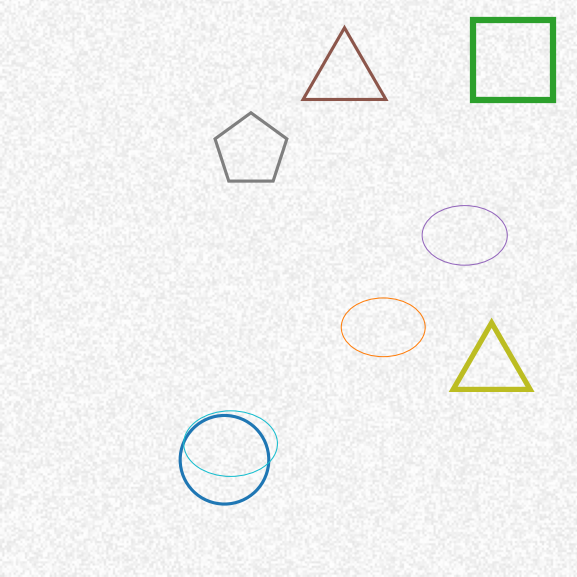[{"shape": "circle", "thickness": 1.5, "radius": 0.38, "center": [0.389, 0.203]}, {"shape": "oval", "thickness": 0.5, "radius": 0.36, "center": [0.664, 0.432]}, {"shape": "square", "thickness": 3, "radius": 0.34, "center": [0.888, 0.896]}, {"shape": "oval", "thickness": 0.5, "radius": 0.37, "center": [0.805, 0.592]}, {"shape": "triangle", "thickness": 1.5, "radius": 0.41, "center": [0.597, 0.868]}, {"shape": "pentagon", "thickness": 1.5, "radius": 0.33, "center": [0.435, 0.738]}, {"shape": "triangle", "thickness": 2.5, "radius": 0.38, "center": [0.851, 0.363]}, {"shape": "oval", "thickness": 0.5, "radius": 0.41, "center": [0.399, 0.231]}]